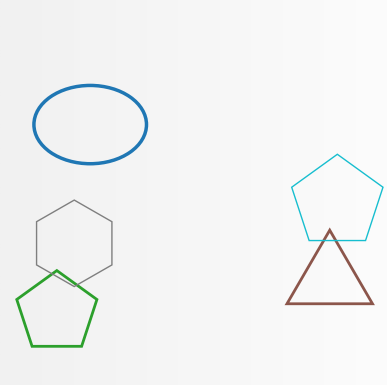[{"shape": "oval", "thickness": 2.5, "radius": 0.73, "center": [0.233, 0.676]}, {"shape": "pentagon", "thickness": 2, "radius": 0.54, "center": [0.147, 0.188]}, {"shape": "triangle", "thickness": 2, "radius": 0.64, "center": [0.851, 0.275]}, {"shape": "hexagon", "thickness": 1, "radius": 0.56, "center": [0.192, 0.368]}, {"shape": "pentagon", "thickness": 1, "radius": 0.62, "center": [0.871, 0.475]}]